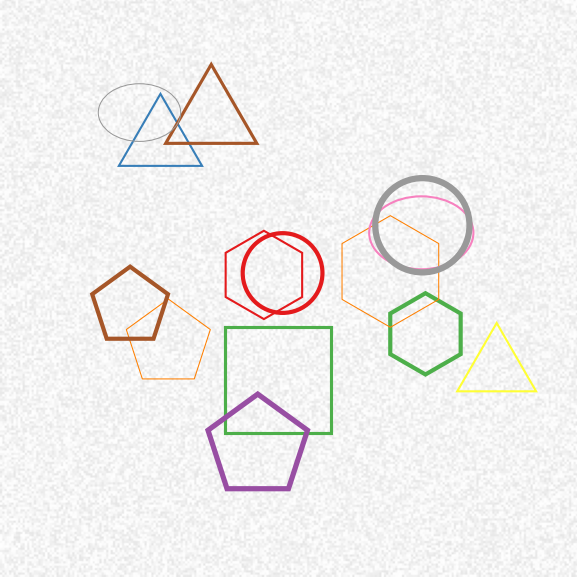[{"shape": "circle", "thickness": 2, "radius": 0.35, "center": [0.489, 0.526]}, {"shape": "hexagon", "thickness": 1, "radius": 0.38, "center": [0.457, 0.523]}, {"shape": "triangle", "thickness": 1, "radius": 0.42, "center": [0.278, 0.753]}, {"shape": "hexagon", "thickness": 2, "radius": 0.35, "center": [0.737, 0.421]}, {"shape": "square", "thickness": 1.5, "radius": 0.46, "center": [0.481, 0.34]}, {"shape": "pentagon", "thickness": 2.5, "radius": 0.45, "center": [0.446, 0.226]}, {"shape": "hexagon", "thickness": 0.5, "radius": 0.48, "center": [0.676, 0.529]}, {"shape": "pentagon", "thickness": 0.5, "radius": 0.38, "center": [0.291, 0.405]}, {"shape": "triangle", "thickness": 1, "radius": 0.39, "center": [0.86, 0.361]}, {"shape": "triangle", "thickness": 1.5, "radius": 0.46, "center": [0.366, 0.796]}, {"shape": "pentagon", "thickness": 2, "radius": 0.34, "center": [0.225, 0.468]}, {"shape": "oval", "thickness": 1, "radius": 0.45, "center": [0.73, 0.596]}, {"shape": "oval", "thickness": 0.5, "radius": 0.36, "center": [0.242, 0.804]}, {"shape": "circle", "thickness": 3, "radius": 0.41, "center": [0.731, 0.609]}]